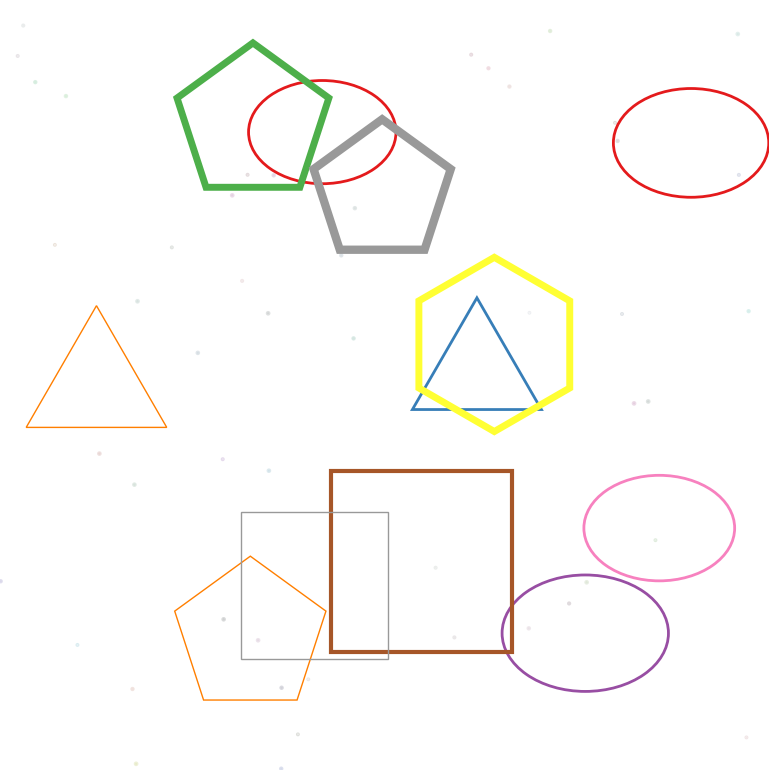[{"shape": "oval", "thickness": 1, "radius": 0.5, "center": [0.897, 0.814]}, {"shape": "oval", "thickness": 1, "radius": 0.48, "center": [0.419, 0.828]}, {"shape": "triangle", "thickness": 1, "radius": 0.48, "center": [0.619, 0.516]}, {"shape": "pentagon", "thickness": 2.5, "radius": 0.52, "center": [0.329, 0.841]}, {"shape": "oval", "thickness": 1, "radius": 0.54, "center": [0.76, 0.178]}, {"shape": "pentagon", "thickness": 0.5, "radius": 0.52, "center": [0.325, 0.174]}, {"shape": "triangle", "thickness": 0.5, "radius": 0.53, "center": [0.125, 0.498]}, {"shape": "hexagon", "thickness": 2.5, "radius": 0.57, "center": [0.642, 0.553]}, {"shape": "square", "thickness": 1.5, "radius": 0.59, "center": [0.547, 0.271]}, {"shape": "oval", "thickness": 1, "radius": 0.49, "center": [0.856, 0.314]}, {"shape": "pentagon", "thickness": 3, "radius": 0.47, "center": [0.496, 0.751]}, {"shape": "square", "thickness": 0.5, "radius": 0.48, "center": [0.408, 0.239]}]